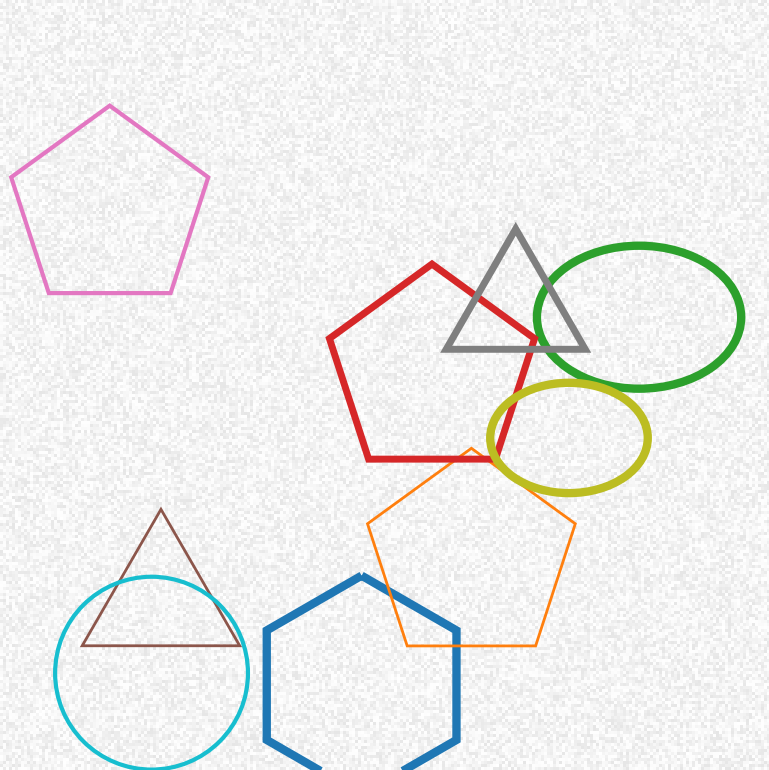[{"shape": "hexagon", "thickness": 3, "radius": 0.71, "center": [0.47, 0.11]}, {"shape": "pentagon", "thickness": 1, "radius": 0.71, "center": [0.612, 0.276]}, {"shape": "oval", "thickness": 3, "radius": 0.66, "center": [0.83, 0.588]}, {"shape": "pentagon", "thickness": 2.5, "radius": 0.7, "center": [0.561, 0.517]}, {"shape": "triangle", "thickness": 1, "radius": 0.59, "center": [0.209, 0.22]}, {"shape": "pentagon", "thickness": 1.5, "radius": 0.67, "center": [0.142, 0.728]}, {"shape": "triangle", "thickness": 2.5, "radius": 0.52, "center": [0.67, 0.599]}, {"shape": "oval", "thickness": 3, "radius": 0.51, "center": [0.739, 0.431]}, {"shape": "circle", "thickness": 1.5, "radius": 0.63, "center": [0.197, 0.126]}]